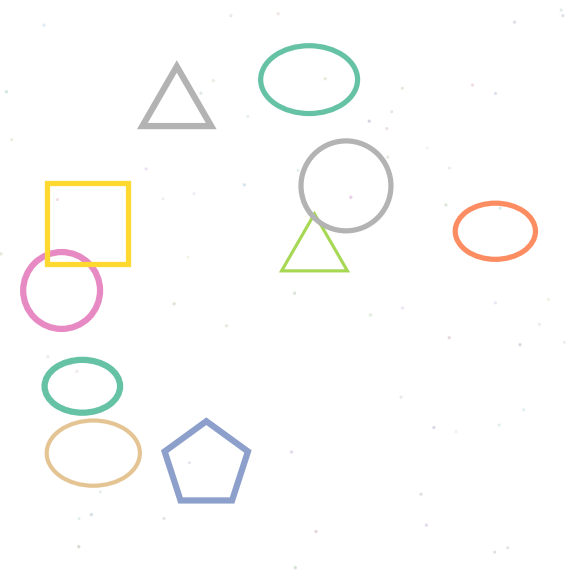[{"shape": "oval", "thickness": 3, "radius": 0.33, "center": [0.143, 0.33]}, {"shape": "oval", "thickness": 2.5, "radius": 0.42, "center": [0.535, 0.861]}, {"shape": "oval", "thickness": 2.5, "radius": 0.35, "center": [0.858, 0.599]}, {"shape": "pentagon", "thickness": 3, "radius": 0.38, "center": [0.357, 0.194]}, {"shape": "circle", "thickness": 3, "radius": 0.33, "center": [0.107, 0.496]}, {"shape": "triangle", "thickness": 1.5, "radius": 0.33, "center": [0.545, 0.563]}, {"shape": "square", "thickness": 2.5, "radius": 0.35, "center": [0.152, 0.612]}, {"shape": "oval", "thickness": 2, "radius": 0.4, "center": [0.162, 0.214]}, {"shape": "circle", "thickness": 2.5, "radius": 0.39, "center": [0.599, 0.677]}, {"shape": "triangle", "thickness": 3, "radius": 0.34, "center": [0.306, 0.815]}]